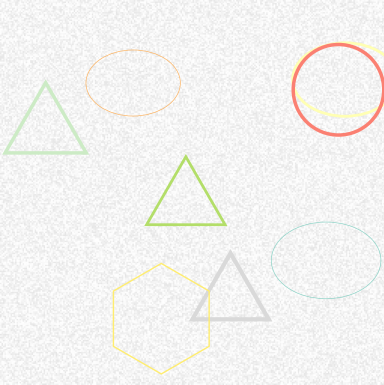[{"shape": "oval", "thickness": 0.5, "radius": 0.71, "center": [0.847, 0.324]}, {"shape": "oval", "thickness": 2, "radius": 0.68, "center": [0.896, 0.793]}, {"shape": "circle", "thickness": 2.5, "radius": 0.59, "center": [0.879, 0.767]}, {"shape": "oval", "thickness": 0.5, "radius": 0.61, "center": [0.346, 0.784]}, {"shape": "triangle", "thickness": 2, "radius": 0.59, "center": [0.483, 0.475]}, {"shape": "triangle", "thickness": 3, "radius": 0.57, "center": [0.599, 0.228]}, {"shape": "triangle", "thickness": 2.5, "radius": 0.61, "center": [0.119, 0.664]}, {"shape": "hexagon", "thickness": 1, "radius": 0.72, "center": [0.419, 0.172]}]